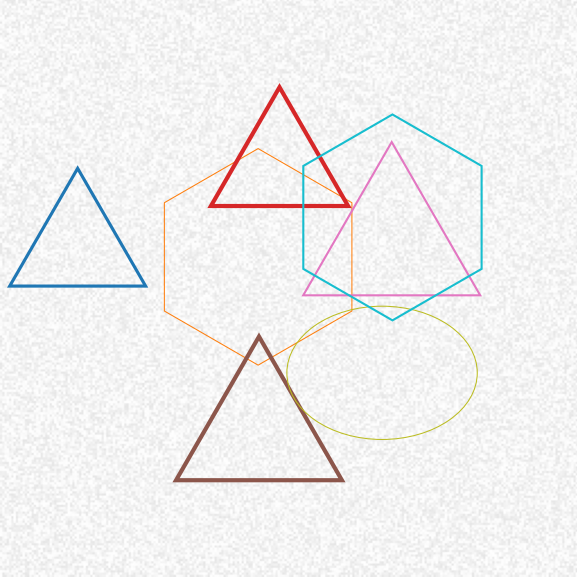[{"shape": "triangle", "thickness": 1.5, "radius": 0.68, "center": [0.134, 0.572]}, {"shape": "hexagon", "thickness": 0.5, "radius": 0.94, "center": [0.447, 0.554]}, {"shape": "triangle", "thickness": 2, "radius": 0.69, "center": [0.484, 0.711]}, {"shape": "triangle", "thickness": 2, "radius": 0.83, "center": [0.448, 0.25]}, {"shape": "triangle", "thickness": 1, "radius": 0.88, "center": [0.678, 0.576]}, {"shape": "oval", "thickness": 0.5, "radius": 0.82, "center": [0.662, 0.354]}, {"shape": "hexagon", "thickness": 1, "radius": 0.89, "center": [0.68, 0.623]}]